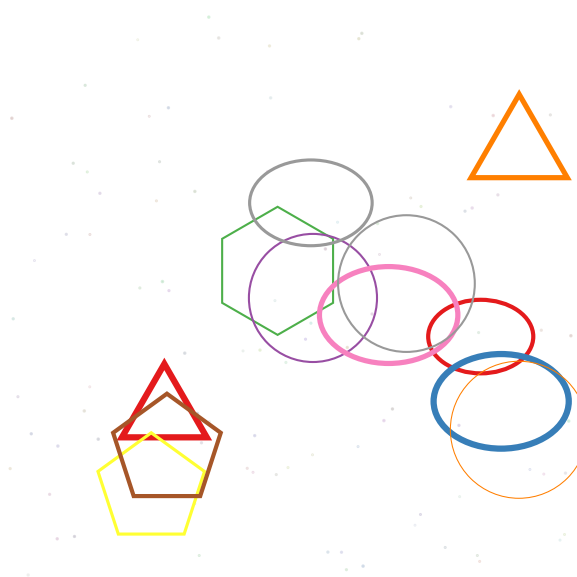[{"shape": "triangle", "thickness": 3, "radius": 0.42, "center": [0.285, 0.284]}, {"shape": "oval", "thickness": 2, "radius": 0.45, "center": [0.832, 0.416]}, {"shape": "oval", "thickness": 3, "radius": 0.59, "center": [0.868, 0.304]}, {"shape": "hexagon", "thickness": 1, "radius": 0.55, "center": [0.481, 0.53]}, {"shape": "circle", "thickness": 1, "radius": 0.55, "center": [0.542, 0.483]}, {"shape": "triangle", "thickness": 2.5, "radius": 0.48, "center": [0.899, 0.74]}, {"shape": "circle", "thickness": 0.5, "radius": 0.59, "center": [0.898, 0.255]}, {"shape": "pentagon", "thickness": 1.5, "radius": 0.48, "center": [0.262, 0.153]}, {"shape": "pentagon", "thickness": 2, "radius": 0.49, "center": [0.289, 0.219]}, {"shape": "oval", "thickness": 2.5, "radius": 0.6, "center": [0.673, 0.454]}, {"shape": "circle", "thickness": 1, "radius": 0.59, "center": [0.704, 0.508]}, {"shape": "oval", "thickness": 1.5, "radius": 0.53, "center": [0.538, 0.648]}]